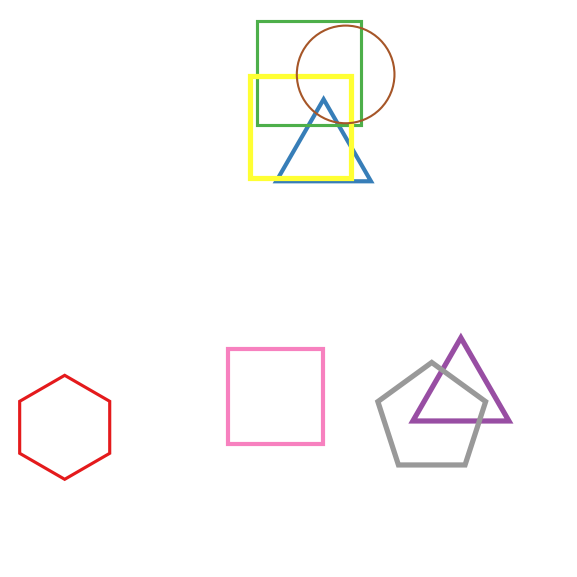[{"shape": "hexagon", "thickness": 1.5, "radius": 0.45, "center": [0.112, 0.259]}, {"shape": "triangle", "thickness": 2, "radius": 0.47, "center": [0.56, 0.733]}, {"shape": "square", "thickness": 1.5, "radius": 0.45, "center": [0.535, 0.872]}, {"shape": "triangle", "thickness": 2.5, "radius": 0.48, "center": [0.798, 0.318]}, {"shape": "square", "thickness": 2.5, "radius": 0.44, "center": [0.521, 0.78]}, {"shape": "circle", "thickness": 1, "radius": 0.42, "center": [0.599, 0.87]}, {"shape": "square", "thickness": 2, "radius": 0.41, "center": [0.477, 0.313]}, {"shape": "pentagon", "thickness": 2.5, "radius": 0.49, "center": [0.748, 0.273]}]